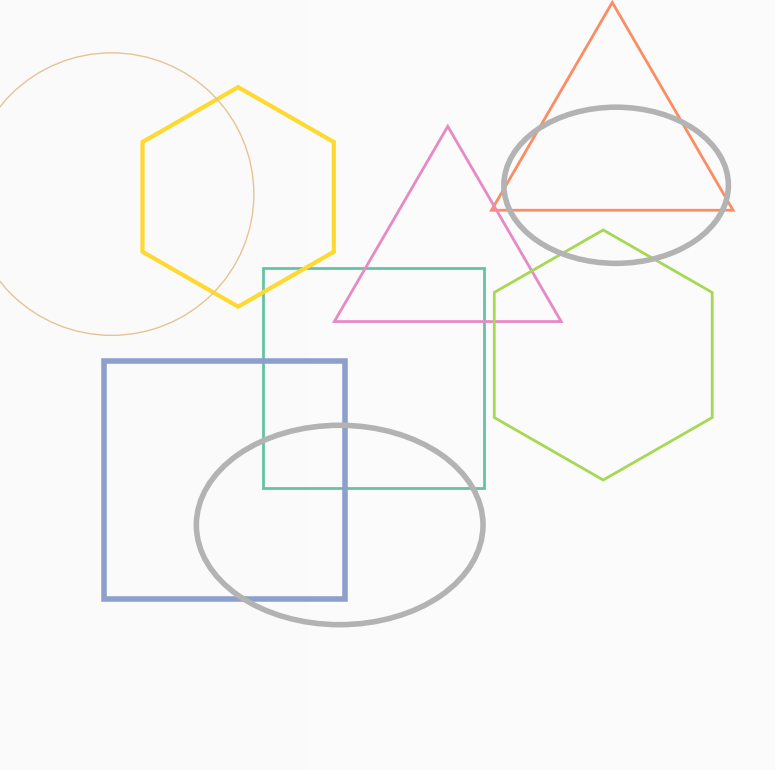[{"shape": "square", "thickness": 1, "radius": 0.72, "center": [0.482, 0.509]}, {"shape": "triangle", "thickness": 1, "radius": 0.9, "center": [0.79, 0.817]}, {"shape": "square", "thickness": 2, "radius": 0.77, "center": [0.29, 0.377]}, {"shape": "triangle", "thickness": 1, "radius": 0.84, "center": [0.578, 0.667]}, {"shape": "hexagon", "thickness": 1, "radius": 0.81, "center": [0.778, 0.539]}, {"shape": "hexagon", "thickness": 1.5, "radius": 0.71, "center": [0.307, 0.744]}, {"shape": "circle", "thickness": 0.5, "radius": 0.92, "center": [0.144, 0.748]}, {"shape": "oval", "thickness": 2, "radius": 0.72, "center": [0.795, 0.759]}, {"shape": "oval", "thickness": 2, "radius": 0.92, "center": [0.438, 0.318]}]